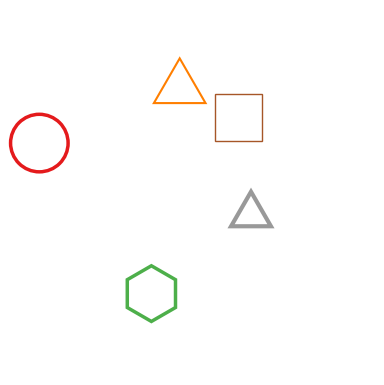[{"shape": "circle", "thickness": 2.5, "radius": 0.37, "center": [0.102, 0.628]}, {"shape": "hexagon", "thickness": 2.5, "radius": 0.36, "center": [0.393, 0.237]}, {"shape": "triangle", "thickness": 1.5, "radius": 0.39, "center": [0.467, 0.771]}, {"shape": "square", "thickness": 1, "radius": 0.31, "center": [0.621, 0.695]}, {"shape": "triangle", "thickness": 3, "radius": 0.3, "center": [0.652, 0.442]}]